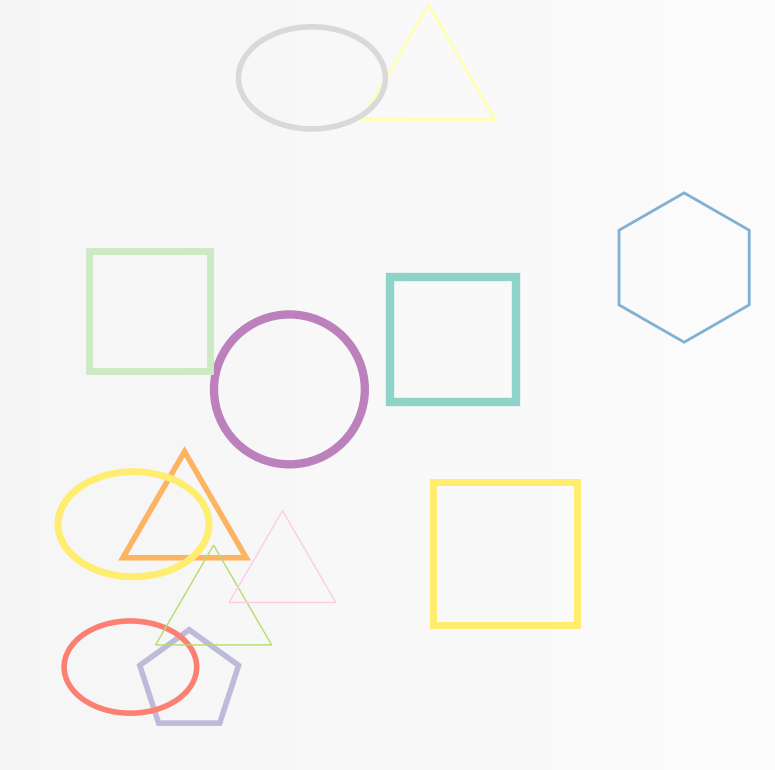[{"shape": "square", "thickness": 3, "radius": 0.41, "center": [0.585, 0.559]}, {"shape": "triangle", "thickness": 1, "radius": 0.5, "center": [0.553, 0.894]}, {"shape": "pentagon", "thickness": 2, "radius": 0.34, "center": [0.244, 0.115]}, {"shape": "oval", "thickness": 2, "radius": 0.43, "center": [0.168, 0.134]}, {"shape": "hexagon", "thickness": 1, "radius": 0.48, "center": [0.883, 0.653]}, {"shape": "triangle", "thickness": 2, "radius": 0.46, "center": [0.238, 0.322]}, {"shape": "triangle", "thickness": 0.5, "radius": 0.43, "center": [0.276, 0.206]}, {"shape": "triangle", "thickness": 0.5, "radius": 0.4, "center": [0.364, 0.257]}, {"shape": "oval", "thickness": 2, "radius": 0.47, "center": [0.402, 0.899]}, {"shape": "circle", "thickness": 3, "radius": 0.49, "center": [0.373, 0.494]}, {"shape": "square", "thickness": 2.5, "radius": 0.39, "center": [0.193, 0.596]}, {"shape": "square", "thickness": 2.5, "radius": 0.46, "center": [0.652, 0.281]}, {"shape": "oval", "thickness": 2.5, "radius": 0.49, "center": [0.172, 0.319]}]